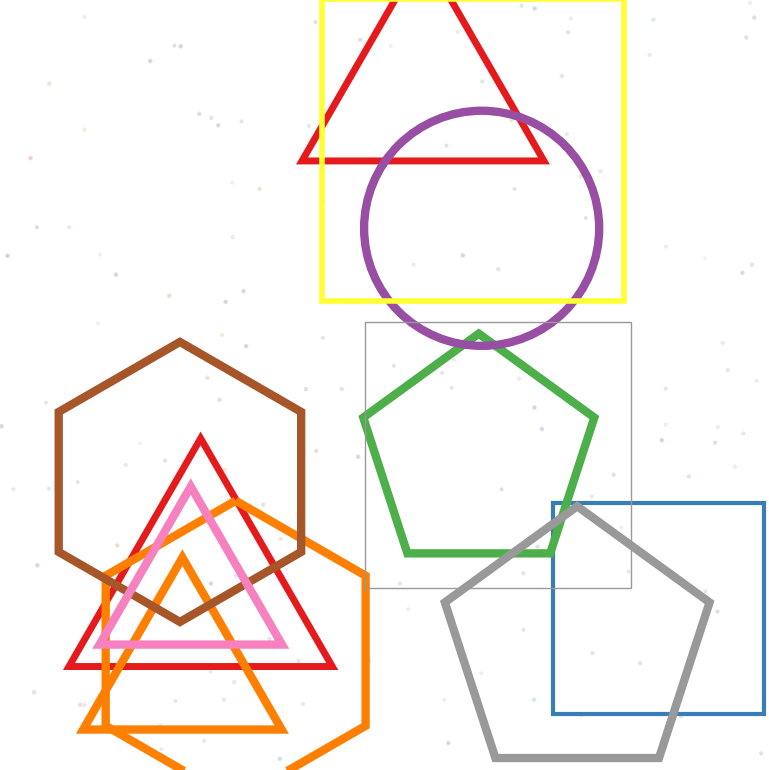[{"shape": "triangle", "thickness": 2.5, "radius": 0.99, "center": [0.261, 0.233]}, {"shape": "triangle", "thickness": 2.5, "radius": 0.91, "center": [0.549, 0.882]}, {"shape": "square", "thickness": 1.5, "radius": 0.68, "center": [0.855, 0.21]}, {"shape": "pentagon", "thickness": 3, "radius": 0.79, "center": [0.622, 0.409]}, {"shape": "circle", "thickness": 3, "radius": 0.76, "center": [0.626, 0.704]}, {"shape": "hexagon", "thickness": 3, "radius": 0.97, "center": [0.306, 0.155]}, {"shape": "triangle", "thickness": 3, "radius": 0.74, "center": [0.237, 0.127]}, {"shape": "square", "thickness": 2, "radius": 0.98, "center": [0.615, 0.805]}, {"shape": "hexagon", "thickness": 3, "radius": 0.91, "center": [0.234, 0.374]}, {"shape": "triangle", "thickness": 3, "radius": 0.68, "center": [0.248, 0.231]}, {"shape": "square", "thickness": 0.5, "radius": 0.87, "center": [0.647, 0.409]}, {"shape": "pentagon", "thickness": 3, "radius": 0.9, "center": [0.75, 0.162]}]